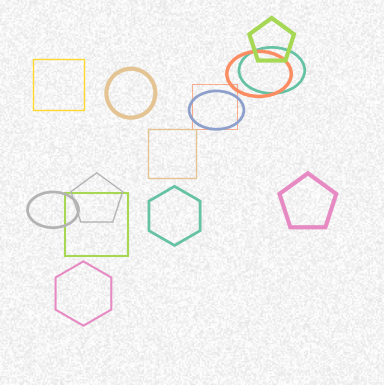[{"shape": "hexagon", "thickness": 2, "radius": 0.38, "center": [0.453, 0.439]}, {"shape": "oval", "thickness": 2, "radius": 0.43, "center": [0.706, 0.817]}, {"shape": "square", "thickness": 0.5, "radius": 0.29, "center": [0.558, 0.723]}, {"shape": "oval", "thickness": 2.5, "radius": 0.42, "center": [0.673, 0.808]}, {"shape": "oval", "thickness": 2, "radius": 0.36, "center": [0.562, 0.714]}, {"shape": "pentagon", "thickness": 3, "radius": 0.39, "center": [0.8, 0.472]}, {"shape": "hexagon", "thickness": 1.5, "radius": 0.42, "center": [0.217, 0.238]}, {"shape": "pentagon", "thickness": 3, "radius": 0.31, "center": [0.706, 0.892]}, {"shape": "square", "thickness": 1.5, "radius": 0.41, "center": [0.25, 0.417]}, {"shape": "square", "thickness": 1, "radius": 0.33, "center": [0.152, 0.781]}, {"shape": "circle", "thickness": 3, "radius": 0.32, "center": [0.34, 0.758]}, {"shape": "square", "thickness": 1, "radius": 0.32, "center": [0.446, 0.602]}, {"shape": "pentagon", "thickness": 1, "radius": 0.35, "center": [0.251, 0.48]}, {"shape": "oval", "thickness": 2, "radius": 0.33, "center": [0.138, 0.455]}]